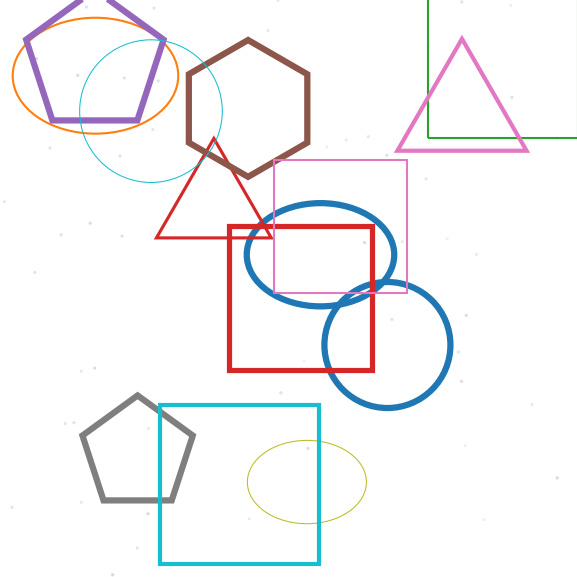[{"shape": "circle", "thickness": 3, "radius": 0.55, "center": [0.671, 0.402]}, {"shape": "oval", "thickness": 3, "radius": 0.64, "center": [0.555, 0.558]}, {"shape": "oval", "thickness": 1, "radius": 0.72, "center": [0.165, 0.868]}, {"shape": "square", "thickness": 1, "radius": 0.65, "center": [0.871, 0.889]}, {"shape": "triangle", "thickness": 1.5, "radius": 0.57, "center": [0.37, 0.645]}, {"shape": "square", "thickness": 2.5, "radius": 0.62, "center": [0.52, 0.483]}, {"shape": "pentagon", "thickness": 3, "radius": 0.63, "center": [0.164, 0.892]}, {"shape": "hexagon", "thickness": 3, "radius": 0.59, "center": [0.43, 0.811]}, {"shape": "square", "thickness": 1, "radius": 0.58, "center": [0.59, 0.607]}, {"shape": "triangle", "thickness": 2, "radius": 0.65, "center": [0.8, 0.803]}, {"shape": "pentagon", "thickness": 3, "radius": 0.5, "center": [0.238, 0.214]}, {"shape": "oval", "thickness": 0.5, "radius": 0.52, "center": [0.531, 0.164]}, {"shape": "circle", "thickness": 0.5, "radius": 0.62, "center": [0.261, 0.807]}, {"shape": "square", "thickness": 2, "radius": 0.69, "center": [0.415, 0.16]}]